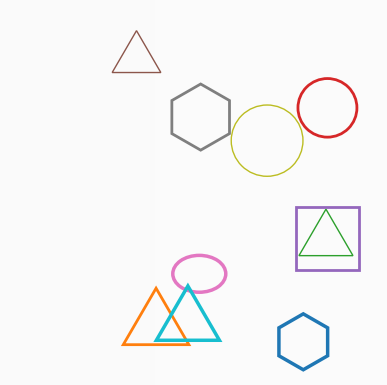[{"shape": "hexagon", "thickness": 2.5, "radius": 0.36, "center": [0.783, 0.112]}, {"shape": "triangle", "thickness": 2, "radius": 0.49, "center": [0.403, 0.154]}, {"shape": "triangle", "thickness": 1, "radius": 0.4, "center": [0.841, 0.376]}, {"shape": "circle", "thickness": 2, "radius": 0.38, "center": [0.845, 0.72]}, {"shape": "square", "thickness": 2, "radius": 0.41, "center": [0.845, 0.381]}, {"shape": "triangle", "thickness": 1, "radius": 0.36, "center": [0.352, 0.848]}, {"shape": "oval", "thickness": 2.5, "radius": 0.34, "center": [0.514, 0.289]}, {"shape": "hexagon", "thickness": 2, "radius": 0.43, "center": [0.518, 0.696]}, {"shape": "circle", "thickness": 1, "radius": 0.46, "center": [0.689, 0.635]}, {"shape": "triangle", "thickness": 2.5, "radius": 0.47, "center": [0.485, 0.163]}]